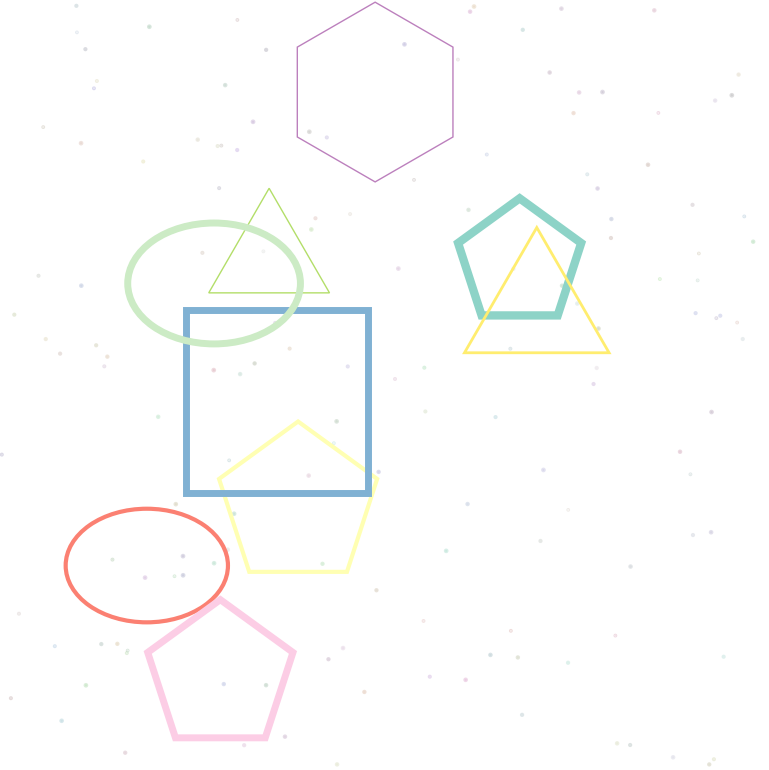[{"shape": "pentagon", "thickness": 3, "radius": 0.42, "center": [0.675, 0.658]}, {"shape": "pentagon", "thickness": 1.5, "radius": 0.54, "center": [0.387, 0.345]}, {"shape": "oval", "thickness": 1.5, "radius": 0.53, "center": [0.191, 0.266]}, {"shape": "square", "thickness": 2.5, "radius": 0.59, "center": [0.359, 0.478]}, {"shape": "triangle", "thickness": 0.5, "radius": 0.45, "center": [0.35, 0.665]}, {"shape": "pentagon", "thickness": 2.5, "radius": 0.5, "center": [0.286, 0.122]}, {"shape": "hexagon", "thickness": 0.5, "radius": 0.58, "center": [0.487, 0.88]}, {"shape": "oval", "thickness": 2.5, "radius": 0.56, "center": [0.278, 0.632]}, {"shape": "triangle", "thickness": 1, "radius": 0.54, "center": [0.697, 0.596]}]